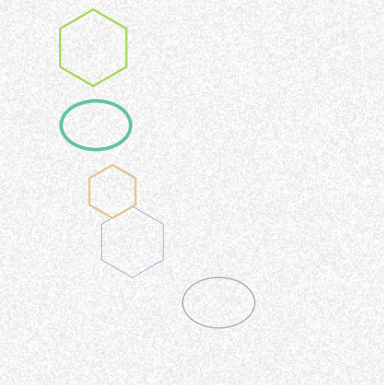[{"shape": "oval", "thickness": 2.5, "radius": 0.45, "center": [0.249, 0.675]}, {"shape": "hexagon", "thickness": 0.5, "radius": 0.46, "center": [0.344, 0.371]}, {"shape": "hexagon", "thickness": 1.5, "radius": 0.5, "center": [0.242, 0.876]}, {"shape": "hexagon", "thickness": 1.5, "radius": 0.35, "center": [0.292, 0.503]}, {"shape": "oval", "thickness": 1, "radius": 0.47, "center": [0.568, 0.214]}]